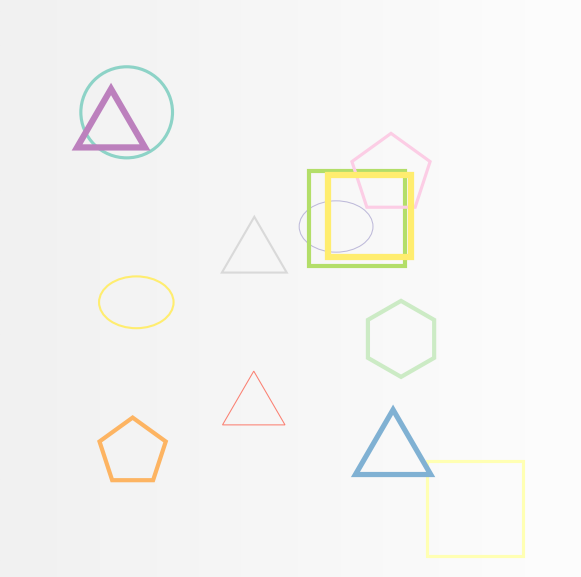[{"shape": "circle", "thickness": 1.5, "radius": 0.39, "center": [0.218, 0.805]}, {"shape": "square", "thickness": 1.5, "radius": 0.41, "center": [0.817, 0.119]}, {"shape": "oval", "thickness": 0.5, "radius": 0.32, "center": [0.578, 0.607]}, {"shape": "triangle", "thickness": 0.5, "radius": 0.31, "center": [0.437, 0.294]}, {"shape": "triangle", "thickness": 2.5, "radius": 0.37, "center": [0.676, 0.215]}, {"shape": "pentagon", "thickness": 2, "radius": 0.3, "center": [0.228, 0.216]}, {"shape": "square", "thickness": 2, "radius": 0.41, "center": [0.614, 0.621]}, {"shape": "pentagon", "thickness": 1.5, "radius": 0.35, "center": [0.673, 0.697]}, {"shape": "triangle", "thickness": 1, "radius": 0.32, "center": [0.438, 0.559]}, {"shape": "triangle", "thickness": 3, "radius": 0.34, "center": [0.191, 0.778]}, {"shape": "hexagon", "thickness": 2, "radius": 0.33, "center": [0.69, 0.412]}, {"shape": "square", "thickness": 3, "radius": 0.36, "center": [0.636, 0.626]}, {"shape": "oval", "thickness": 1, "radius": 0.32, "center": [0.235, 0.476]}]